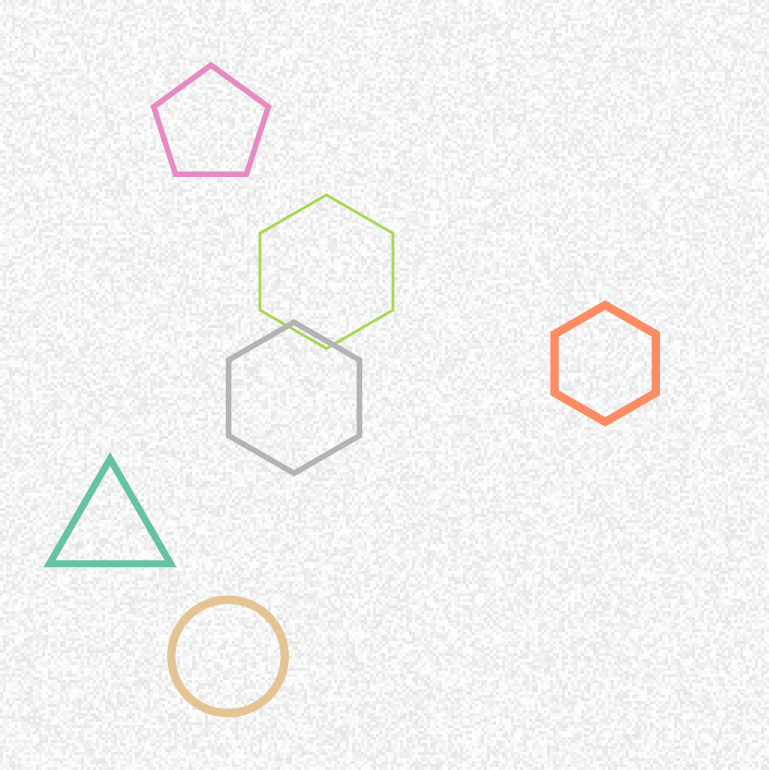[{"shape": "triangle", "thickness": 2.5, "radius": 0.45, "center": [0.143, 0.313]}, {"shape": "hexagon", "thickness": 3, "radius": 0.38, "center": [0.786, 0.528]}, {"shape": "pentagon", "thickness": 2, "radius": 0.39, "center": [0.274, 0.837]}, {"shape": "hexagon", "thickness": 1, "radius": 0.5, "center": [0.424, 0.647]}, {"shape": "circle", "thickness": 3, "radius": 0.37, "center": [0.296, 0.147]}, {"shape": "hexagon", "thickness": 2, "radius": 0.49, "center": [0.382, 0.483]}]